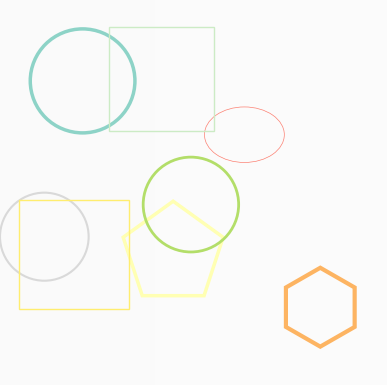[{"shape": "circle", "thickness": 2.5, "radius": 0.68, "center": [0.213, 0.79]}, {"shape": "pentagon", "thickness": 2.5, "radius": 0.68, "center": [0.447, 0.342]}, {"shape": "oval", "thickness": 0.5, "radius": 0.52, "center": [0.631, 0.65]}, {"shape": "hexagon", "thickness": 3, "radius": 0.51, "center": [0.827, 0.202]}, {"shape": "circle", "thickness": 2, "radius": 0.62, "center": [0.493, 0.469]}, {"shape": "circle", "thickness": 1.5, "radius": 0.57, "center": [0.114, 0.385]}, {"shape": "square", "thickness": 1, "radius": 0.68, "center": [0.418, 0.794]}, {"shape": "square", "thickness": 1, "radius": 0.71, "center": [0.191, 0.338]}]